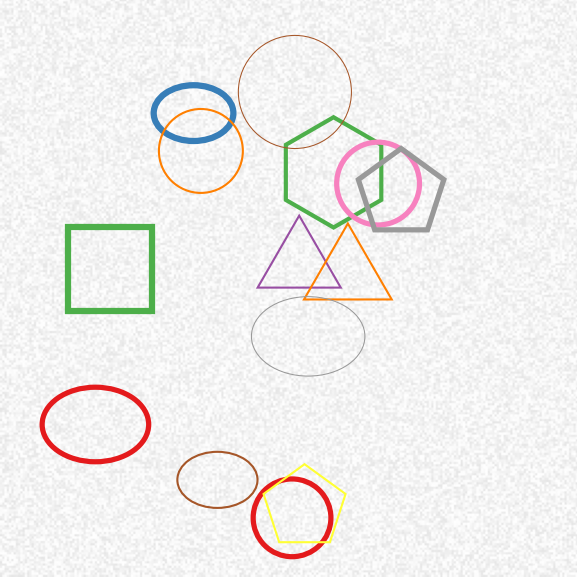[{"shape": "oval", "thickness": 2.5, "radius": 0.46, "center": [0.165, 0.264]}, {"shape": "circle", "thickness": 2.5, "radius": 0.34, "center": [0.506, 0.102]}, {"shape": "oval", "thickness": 3, "radius": 0.34, "center": [0.335, 0.803]}, {"shape": "square", "thickness": 3, "radius": 0.36, "center": [0.191, 0.533]}, {"shape": "hexagon", "thickness": 2, "radius": 0.48, "center": [0.578, 0.701]}, {"shape": "triangle", "thickness": 1, "radius": 0.42, "center": [0.518, 0.543]}, {"shape": "triangle", "thickness": 1, "radius": 0.44, "center": [0.602, 0.524]}, {"shape": "circle", "thickness": 1, "radius": 0.36, "center": [0.348, 0.738]}, {"shape": "pentagon", "thickness": 1, "radius": 0.37, "center": [0.527, 0.121]}, {"shape": "oval", "thickness": 1, "radius": 0.35, "center": [0.377, 0.168]}, {"shape": "circle", "thickness": 0.5, "radius": 0.49, "center": [0.511, 0.84]}, {"shape": "circle", "thickness": 2.5, "radius": 0.36, "center": [0.655, 0.681]}, {"shape": "pentagon", "thickness": 2.5, "radius": 0.39, "center": [0.695, 0.664]}, {"shape": "oval", "thickness": 0.5, "radius": 0.49, "center": [0.534, 0.417]}]